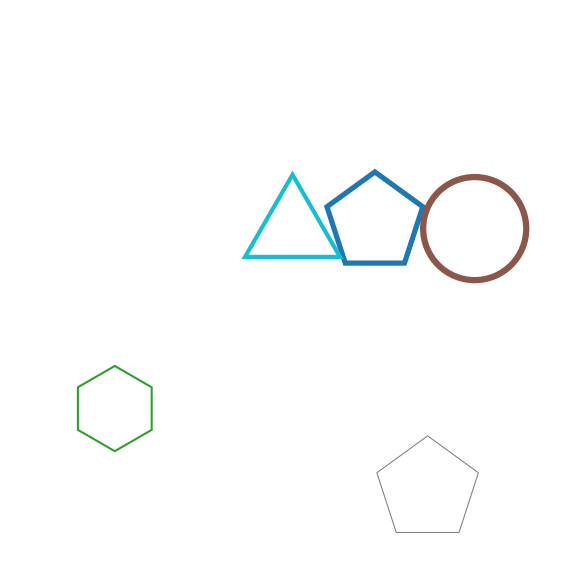[{"shape": "pentagon", "thickness": 2.5, "radius": 0.44, "center": [0.649, 0.614]}, {"shape": "hexagon", "thickness": 1, "radius": 0.37, "center": [0.199, 0.292]}, {"shape": "circle", "thickness": 3, "radius": 0.45, "center": [0.822, 0.603]}, {"shape": "pentagon", "thickness": 0.5, "radius": 0.46, "center": [0.74, 0.152]}, {"shape": "triangle", "thickness": 2, "radius": 0.47, "center": [0.507, 0.602]}]